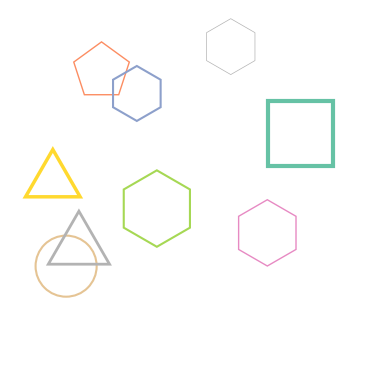[{"shape": "square", "thickness": 3, "radius": 0.42, "center": [0.781, 0.653]}, {"shape": "pentagon", "thickness": 1, "radius": 0.38, "center": [0.264, 0.815]}, {"shape": "hexagon", "thickness": 1.5, "radius": 0.36, "center": [0.355, 0.757]}, {"shape": "hexagon", "thickness": 1, "radius": 0.43, "center": [0.694, 0.395]}, {"shape": "hexagon", "thickness": 1.5, "radius": 0.5, "center": [0.407, 0.458]}, {"shape": "triangle", "thickness": 2.5, "radius": 0.41, "center": [0.137, 0.53]}, {"shape": "circle", "thickness": 1.5, "radius": 0.4, "center": [0.172, 0.309]}, {"shape": "triangle", "thickness": 2, "radius": 0.46, "center": [0.205, 0.36]}, {"shape": "hexagon", "thickness": 0.5, "radius": 0.36, "center": [0.599, 0.879]}]